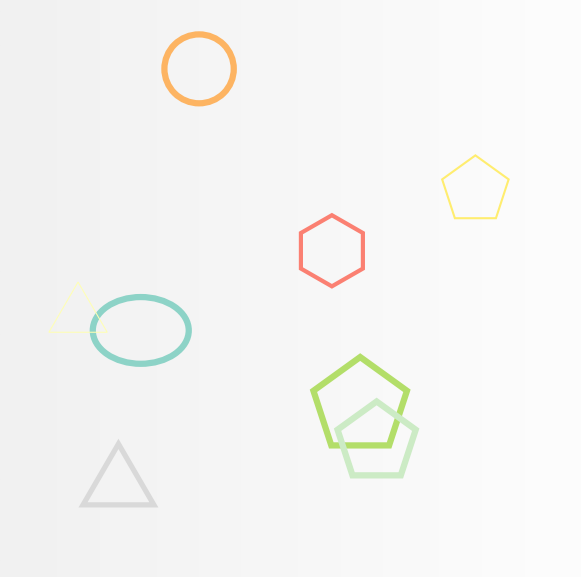[{"shape": "oval", "thickness": 3, "radius": 0.41, "center": [0.242, 0.427]}, {"shape": "triangle", "thickness": 0.5, "radius": 0.29, "center": [0.134, 0.453]}, {"shape": "hexagon", "thickness": 2, "radius": 0.31, "center": [0.571, 0.565]}, {"shape": "circle", "thickness": 3, "radius": 0.3, "center": [0.343, 0.88]}, {"shape": "pentagon", "thickness": 3, "radius": 0.42, "center": [0.62, 0.296]}, {"shape": "triangle", "thickness": 2.5, "radius": 0.35, "center": [0.204, 0.16]}, {"shape": "pentagon", "thickness": 3, "radius": 0.35, "center": [0.648, 0.233]}, {"shape": "pentagon", "thickness": 1, "radius": 0.3, "center": [0.818, 0.67]}]